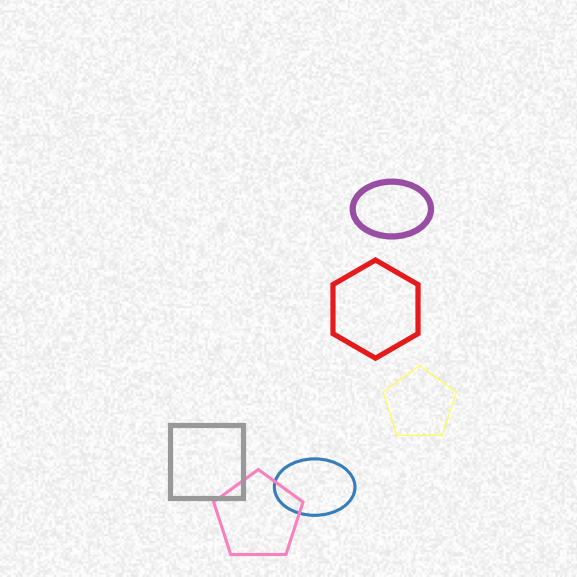[{"shape": "hexagon", "thickness": 2.5, "radius": 0.43, "center": [0.65, 0.464]}, {"shape": "oval", "thickness": 1.5, "radius": 0.35, "center": [0.545, 0.156]}, {"shape": "oval", "thickness": 3, "radius": 0.34, "center": [0.679, 0.637]}, {"shape": "pentagon", "thickness": 0.5, "radius": 0.33, "center": [0.727, 0.299]}, {"shape": "pentagon", "thickness": 1.5, "radius": 0.41, "center": [0.447, 0.105]}, {"shape": "square", "thickness": 2.5, "radius": 0.32, "center": [0.357, 0.199]}]